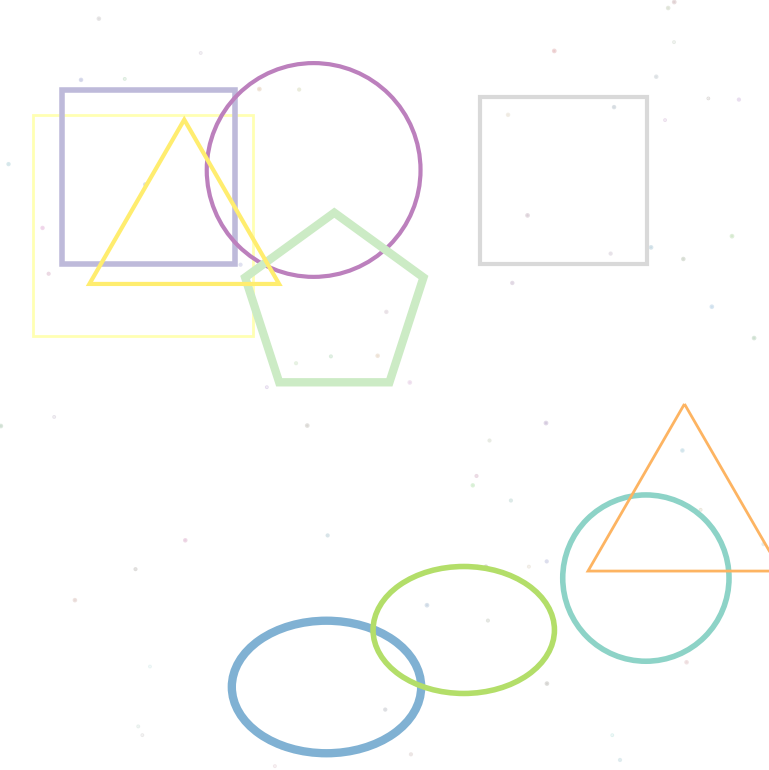[{"shape": "circle", "thickness": 2, "radius": 0.54, "center": [0.839, 0.249]}, {"shape": "square", "thickness": 1, "radius": 0.72, "center": [0.186, 0.707]}, {"shape": "square", "thickness": 2, "radius": 0.56, "center": [0.193, 0.77]}, {"shape": "oval", "thickness": 3, "radius": 0.61, "center": [0.424, 0.108]}, {"shape": "triangle", "thickness": 1, "radius": 0.72, "center": [0.889, 0.331]}, {"shape": "oval", "thickness": 2, "radius": 0.59, "center": [0.602, 0.182]}, {"shape": "square", "thickness": 1.5, "radius": 0.54, "center": [0.732, 0.766]}, {"shape": "circle", "thickness": 1.5, "radius": 0.69, "center": [0.407, 0.779]}, {"shape": "pentagon", "thickness": 3, "radius": 0.61, "center": [0.434, 0.602]}, {"shape": "triangle", "thickness": 1.5, "radius": 0.71, "center": [0.239, 0.702]}]